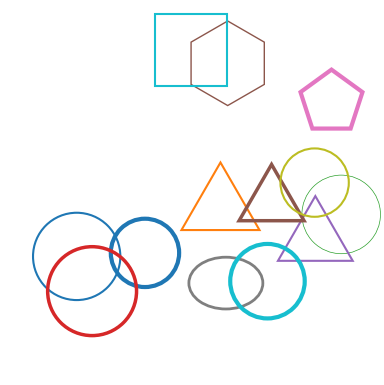[{"shape": "circle", "thickness": 3, "radius": 0.44, "center": [0.377, 0.343]}, {"shape": "circle", "thickness": 1.5, "radius": 0.57, "center": [0.199, 0.334]}, {"shape": "triangle", "thickness": 1.5, "radius": 0.59, "center": [0.573, 0.461]}, {"shape": "circle", "thickness": 0.5, "radius": 0.51, "center": [0.886, 0.443]}, {"shape": "circle", "thickness": 2.5, "radius": 0.58, "center": [0.239, 0.244]}, {"shape": "triangle", "thickness": 1.5, "radius": 0.56, "center": [0.819, 0.379]}, {"shape": "triangle", "thickness": 2.5, "radius": 0.49, "center": [0.705, 0.475]}, {"shape": "hexagon", "thickness": 1, "radius": 0.55, "center": [0.591, 0.836]}, {"shape": "pentagon", "thickness": 3, "radius": 0.42, "center": [0.861, 0.735]}, {"shape": "oval", "thickness": 2, "radius": 0.48, "center": [0.587, 0.265]}, {"shape": "circle", "thickness": 1.5, "radius": 0.44, "center": [0.817, 0.526]}, {"shape": "square", "thickness": 1.5, "radius": 0.47, "center": [0.496, 0.87]}, {"shape": "circle", "thickness": 3, "radius": 0.48, "center": [0.695, 0.27]}]